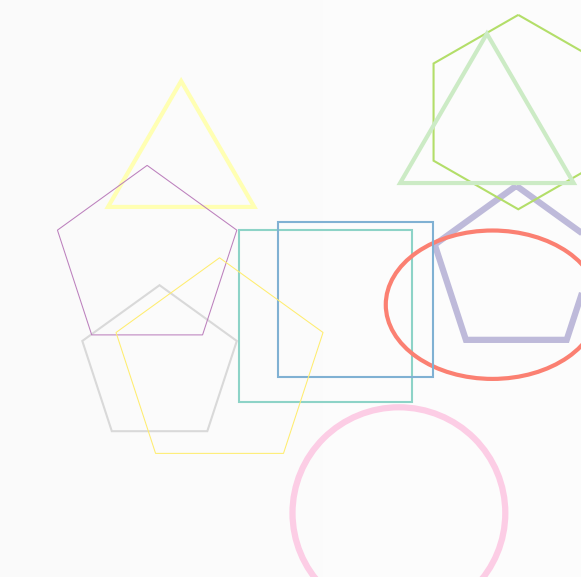[{"shape": "square", "thickness": 1, "radius": 0.74, "center": [0.56, 0.452]}, {"shape": "triangle", "thickness": 2, "radius": 0.73, "center": [0.312, 0.713]}, {"shape": "pentagon", "thickness": 3, "radius": 0.74, "center": [0.888, 0.53]}, {"shape": "oval", "thickness": 2, "radius": 0.92, "center": [0.847, 0.471]}, {"shape": "square", "thickness": 1, "radius": 0.67, "center": [0.612, 0.481]}, {"shape": "hexagon", "thickness": 1, "radius": 0.84, "center": [0.892, 0.805]}, {"shape": "circle", "thickness": 3, "radius": 0.92, "center": [0.686, 0.111]}, {"shape": "pentagon", "thickness": 1, "radius": 0.7, "center": [0.275, 0.366]}, {"shape": "pentagon", "thickness": 0.5, "radius": 0.81, "center": [0.253, 0.55]}, {"shape": "triangle", "thickness": 2, "radius": 0.86, "center": [0.838, 0.768]}, {"shape": "pentagon", "thickness": 0.5, "radius": 0.94, "center": [0.378, 0.366]}]